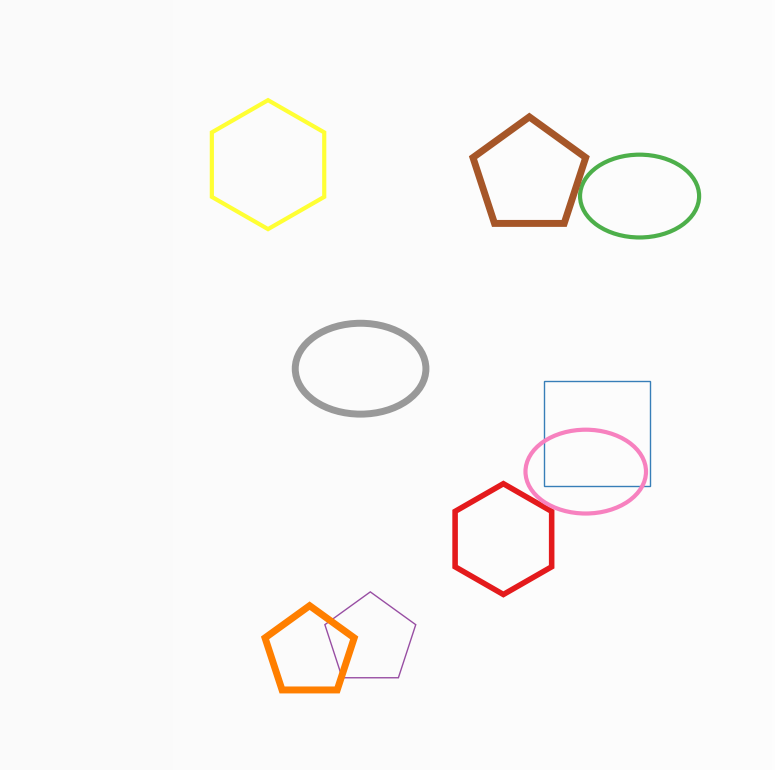[{"shape": "hexagon", "thickness": 2, "radius": 0.36, "center": [0.65, 0.3]}, {"shape": "square", "thickness": 0.5, "radius": 0.34, "center": [0.771, 0.437]}, {"shape": "oval", "thickness": 1.5, "radius": 0.38, "center": [0.825, 0.745]}, {"shape": "pentagon", "thickness": 0.5, "radius": 0.31, "center": [0.478, 0.17]}, {"shape": "pentagon", "thickness": 2.5, "radius": 0.3, "center": [0.4, 0.153]}, {"shape": "hexagon", "thickness": 1.5, "radius": 0.42, "center": [0.346, 0.786]}, {"shape": "pentagon", "thickness": 2.5, "radius": 0.38, "center": [0.683, 0.772]}, {"shape": "oval", "thickness": 1.5, "radius": 0.39, "center": [0.756, 0.388]}, {"shape": "oval", "thickness": 2.5, "radius": 0.42, "center": [0.465, 0.521]}]